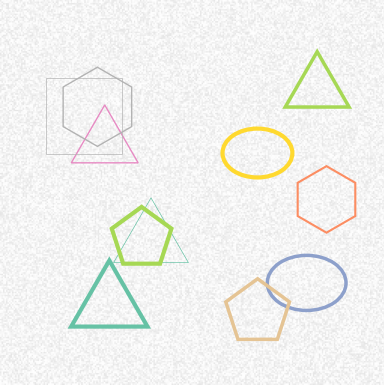[{"shape": "triangle", "thickness": 3, "radius": 0.57, "center": [0.284, 0.209]}, {"shape": "triangle", "thickness": 0.5, "radius": 0.56, "center": [0.392, 0.374]}, {"shape": "hexagon", "thickness": 1.5, "radius": 0.43, "center": [0.848, 0.482]}, {"shape": "oval", "thickness": 2.5, "radius": 0.51, "center": [0.797, 0.265]}, {"shape": "triangle", "thickness": 1, "radius": 0.5, "center": [0.272, 0.627]}, {"shape": "triangle", "thickness": 2.5, "radius": 0.48, "center": [0.824, 0.77]}, {"shape": "pentagon", "thickness": 3, "radius": 0.41, "center": [0.368, 0.381]}, {"shape": "oval", "thickness": 3, "radius": 0.45, "center": [0.669, 0.603]}, {"shape": "pentagon", "thickness": 2.5, "radius": 0.43, "center": [0.669, 0.189]}, {"shape": "hexagon", "thickness": 1, "radius": 0.51, "center": [0.253, 0.723]}, {"shape": "square", "thickness": 0.5, "radius": 0.49, "center": [0.218, 0.699]}]